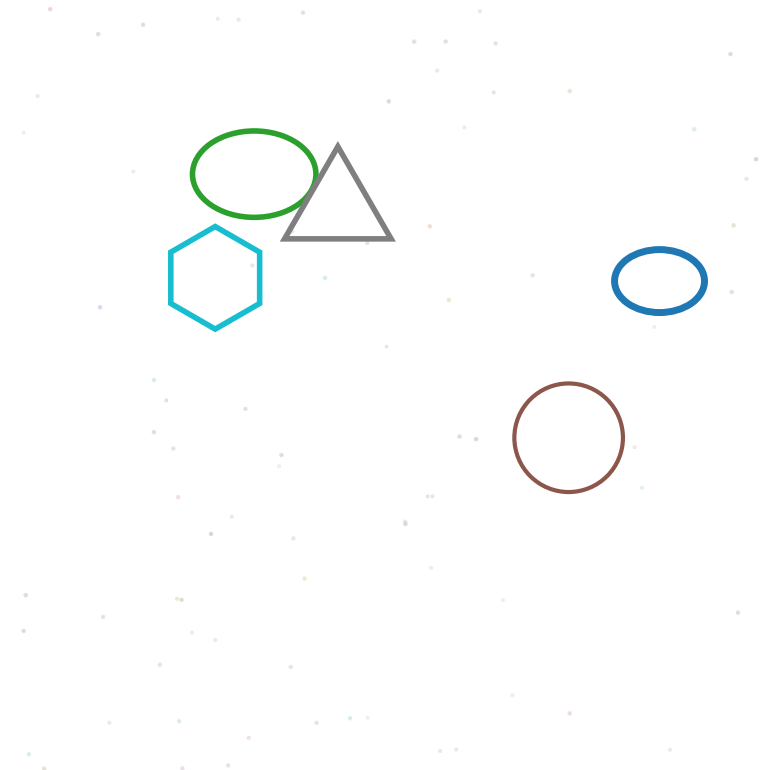[{"shape": "oval", "thickness": 2.5, "radius": 0.29, "center": [0.857, 0.635]}, {"shape": "oval", "thickness": 2, "radius": 0.4, "center": [0.33, 0.774]}, {"shape": "circle", "thickness": 1.5, "radius": 0.35, "center": [0.739, 0.432]}, {"shape": "triangle", "thickness": 2, "radius": 0.4, "center": [0.439, 0.73]}, {"shape": "hexagon", "thickness": 2, "radius": 0.33, "center": [0.28, 0.639]}]